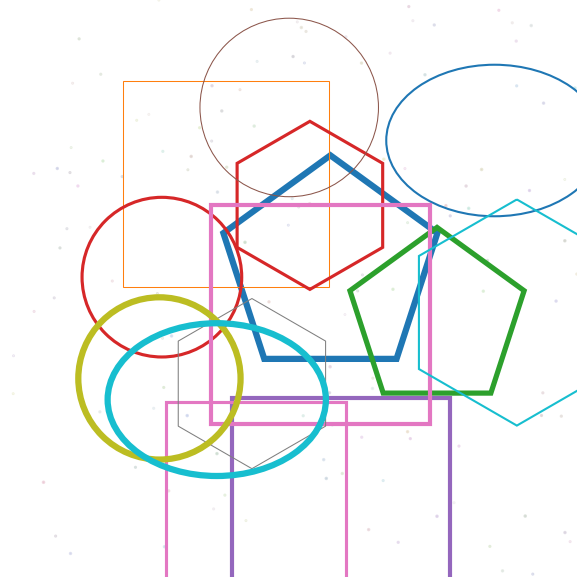[{"shape": "oval", "thickness": 1, "radius": 0.94, "center": [0.856, 0.756]}, {"shape": "pentagon", "thickness": 3, "radius": 0.97, "center": [0.572, 0.535]}, {"shape": "square", "thickness": 0.5, "radius": 0.89, "center": [0.391, 0.681]}, {"shape": "pentagon", "thickness": 2.5, "radius": 0.79, "center": [0.757, 0.447]}, {"shape": "circle", "thickness": 1.5, "radius": 0.69, "center": [0.28, 0.519]}, {"shape": "hexagon", "thickness": 1.5, "radius": 0.73, "center": [0.537, 0.644]}, {"shape": "square", "thickness": 2, "radius": 0.94, "center": [0.59, 0.121]}, {"shape": "circle", "thickness": 0.5, "radius": 0.77, "center": [0.501, 0.813]}, {"shape": "square", "thickness": 2, "radius": 0.95, "center": [0.554, 0.455]}, {"shape": "square", "thickness": 1.5, "radius": 0.78, "center": [0.444, 0.148]}, {"shape": "hexagon", "thickness": 0.5, "radius": 0.74, "center": [0.436, 0.335]}, {"shape": "circle", "thickness": 3, "radius": 0.7, "center": [0.276, 0.344]}, {"shape": "oval", "thickness": 3, "radius": 0.94, "center": [0.375, 0.307]}, {"shape": "hexagon", "thickness": 1, "radius": 0.98, "center": [0.895, 0.458]}]